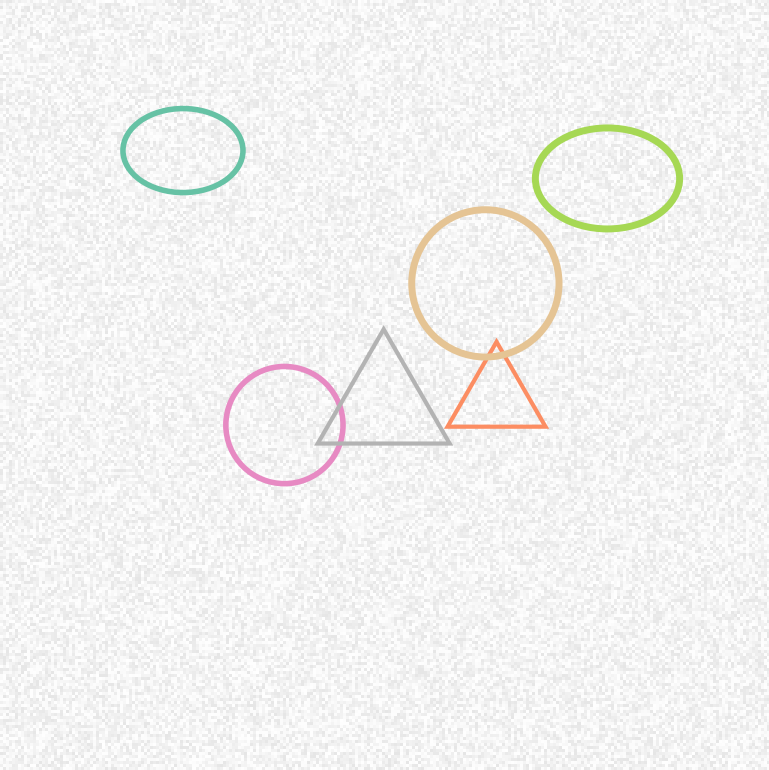[{"shape": "oval", "thickness": 2, "radius": 0.39, "center": [0.238, 0.804]}, {"shape": "triangle", "thickness": 1.5, "radius": 0.37, "center": [0.645, 0.483]}, {"shape": "circle", "thickness": 2, "radius": 0.38, "center": [0.369, 0.448]}, {"shape": "oval", "thickness": 2.5, "radius": 0.47, "center": [0.789, 0.768]}, {"shape": "circle", "thickness": 2.5, "radius": 0.48, "center": [0.63, 0.632]}, {"shape": "triangle", "thickness": 1.5, "radius": 0.49, "center": [0.498, 0.473]}]